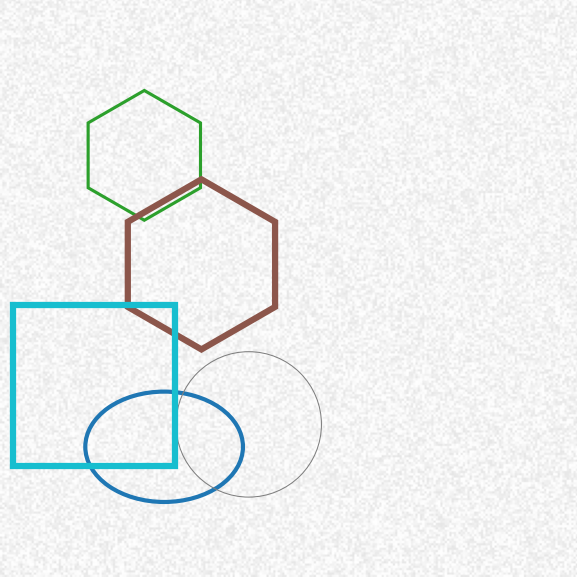[{"shape": "oval", "thickness": 2, "radius": 0.68, "center": [0.284, 0.225]}, {"shape": "hexagon", "thickness": 1.5, "radius": 0.56, "center": [0.25, 0.73]}, {"shape": "hexagon", "thickness": 3, "radius": 0.74, "center": [0.349, 0.541]}, {"shape": "circle", "thickness": 0.5, "radius": 0.63, "center": [0.431, 0.264]}, {"shape": "square", "thickness": 3, "radius": 0.7, "center": [0.162, 0.332]}]